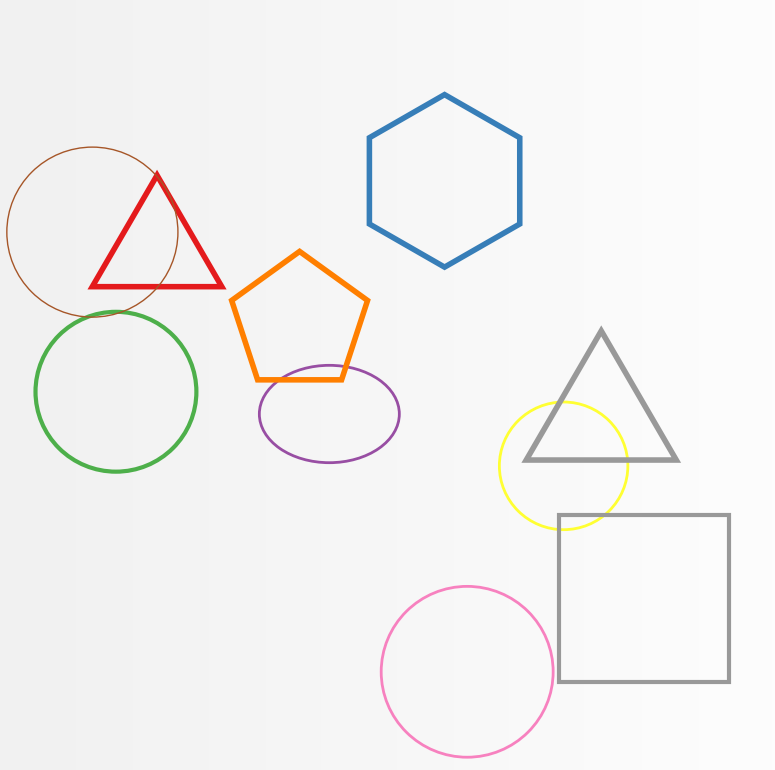[{"shape": "triangle", "thickness": 2, "radius": 0.48, "center": [0.203, 0.676]}, {"shape": "hexagon", "thickness": 2, "radius": 0.56, "center": [0.574, 0.765]}, {"shape": "circle", "thickness": 1.5, "radius": 0.52, "center": [0.15, 0.491]}, {"shape": "oval", "thickness": 1, "radius": 0.45, "center": [0.425, 0.462]}, {"shape": "pentagon", "thickness": 2, "radius": 0.46, "center": [0.387, 0.581]}, {"shape": "circle", "thickness": 1, "radius": 0.41, "center": [0.727, 0.395]}, {"shape": "circle", "thickness": 0.5, "radius": 0.55, "center": [0.119, 0.699]}, {"shape": "circle", "thickness": 1, "radius": 0.55, "center": [0.603, 0.128]}, {"shape": "triangle", "thickness": 2, "radius": 0.56, "center": [0.776, 0.458]}, {"shape": "square", "thickness": 1.5, "radius": 0.55, "center": [0.831, 0.223]}]